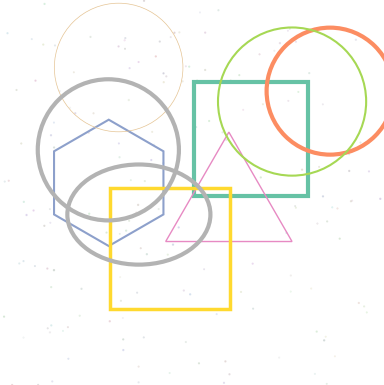[{"shape": "square", "thickness": 3, "radius": 0.74, "center": [0.653, 0.64]}, {"shape": "circle", "thickness": 3, "radius": 0.82, "center": [0.857, 0.763]}, {"shape": "hexagon", "thickness": 1.5, "radius": 0.82, "center": [0.282, 0.525]}, {"shape": "triangle", "thickness": 1, "radius": 0.95, "center": [0.594, 0.467]}, {"shape": "circle", "thickness": 1.5, "radius": 0.96, "center": [0.759, 0.736]}, {"shape": "square", "thickness": 2.5, "radius": 0.78, "center": [0.442, 0.355]}, {"shape": "circle", "thickness": 0.5, "radius": 0.84, "center": [0.308, 0.825]}, {"shape": "circle", "thickness": 3, "radius": 0.92, "center": [0.281, 0.611]}, {"shape": "oval", "thickness": 3, "radius": 0.93, "center": [0.361, 0.443]}]